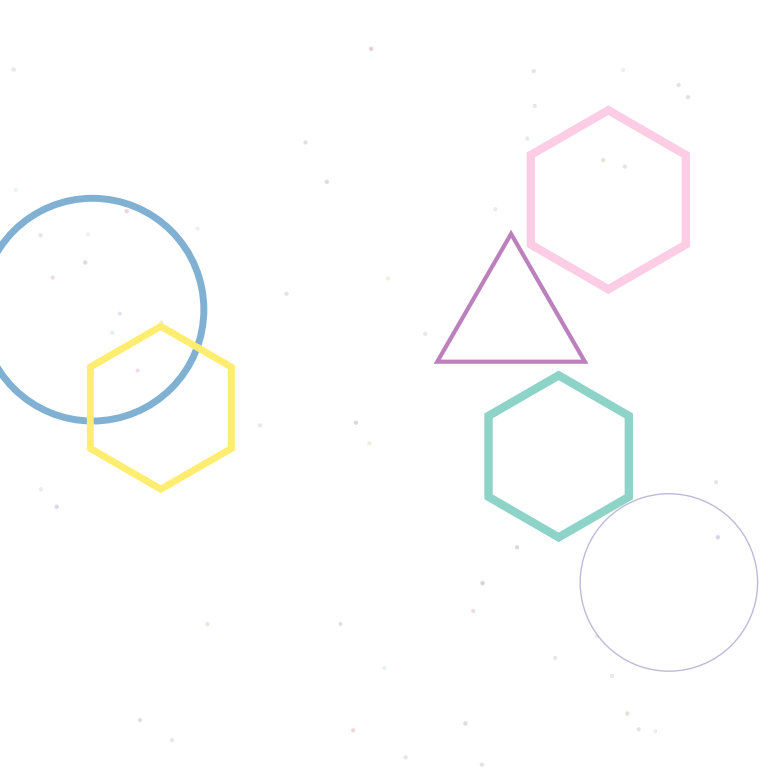[{"shape": "hexagon", "thickness": 3, "radius": 0.53, "center": [0.726, 0.407]}, {"shape": "circle", "thickness": 0.5, "radius": 0.58, "center": [0.869, 0.244]}, {"shape": "circle", "thickness": 2.5, "radius": 0.72, "center": [0.12, 0.598]}, {"shape": "hexagon", "thickness": 3, "radius": 0.58, "center": [0.79, 0.741]}, {"shape": "triangle", "thickness": 1.5, "radius": 0.55, "center": [0.664, 0.586]}, {"shape": "hexagon", "thickness": 2.5, "radius": 0.53, "center": [0.209, 0.47]}]